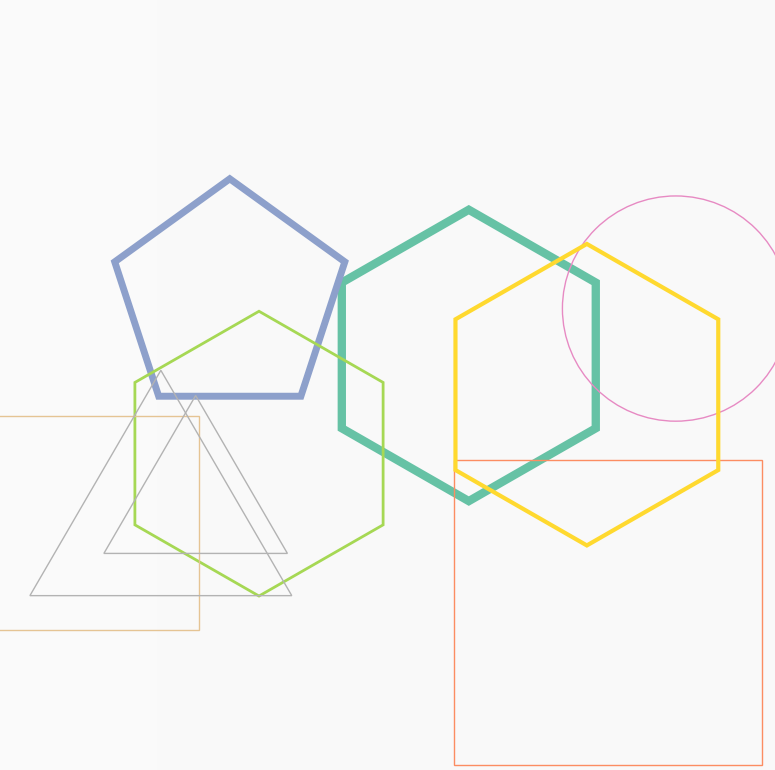[{"shape": "hexagon", "thickness": 3, "radius": 0.95, "center": [0.605, 0.538]}, {"shape": "square", "thickness": 0.5, "radius": 0.99, "center": [0.785, 0.204]}, {"shape": "pentagon", "thickness": 2.5, "radius": 0.78, "center": [0.296, 0.612]}, {"shape": "circle", "thickness": 0.5, "radius": 0.73, "center": [0.872, 0.599]}, {"shape": "hexagon", "thickness": 1, "radius": 0.92, "center": [0.334, 0.411]}, {"shape": "hexagon", "thickness": 1.5, "radius": 0.98, "center": [0.757, 0.487]}, {"shape": "square", "thickness": 0.5, "radius": 0.7, "center": [0.117, 0.321]}, {"shape": "triangle", "thickness": 0.5, "radius": 0.98, "center": [0.208, 0.324]}, {"shape": "triangle", "thickness": 0.5, "radius": 0.68, "center": [0.252, 0.35]}]